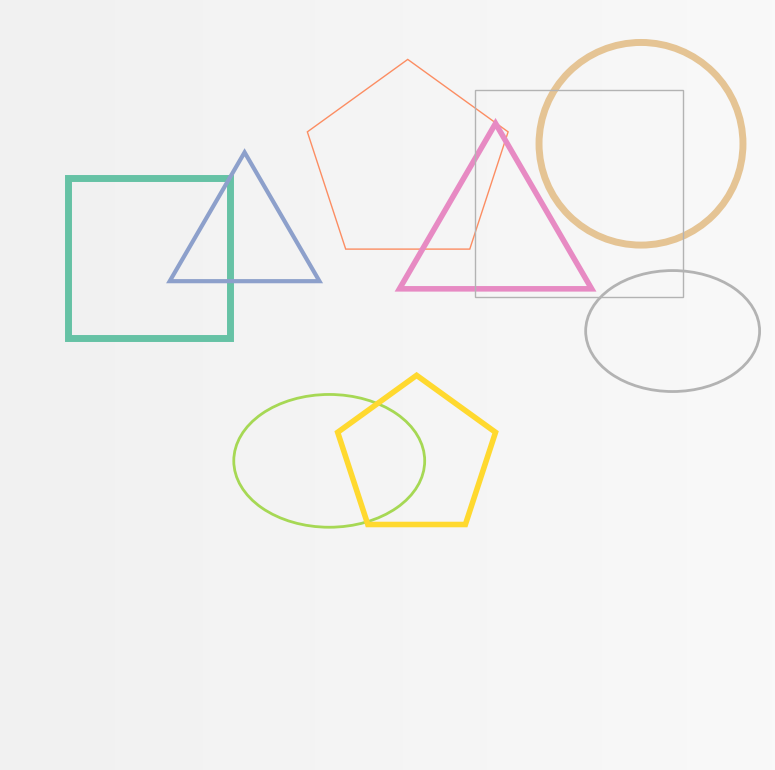[{"shape": "square", "thickness": 2.5, "radius": 0.52, "center": [0.192, 0.664]}, {"shape": "pentagon", "thickness": 0.5, "radius": 0.68, "center": [0.526, 0.787]}, {"shape": "triangle", "thickness": 1.5, "radius": 0.56, "center": [0.316, 0.691]}, {"shape": "triangle", "thickness": 2, "radius": 0.72, "center": [0.639, 0.696]}, {"shape": "oval", "thickness": 1, "radius": 0.62, "center": [0.425, 0.401]}, {"shape": "pentagon", "thickness": 2, "radius": 0.54, "center": [0.538, 0.405]}, {"shape": "circle", "thickness": 2.5, "radius": 0.66, "center": [0.827, 0.813]}, {"shape": "oval", "thickness": 1, "radius": 0.56, "center": [0.868, 0.57]}, {"shape": "square", "thickness": 0.5, "radius": 0.67, "center": [0.747, 0.748]}]